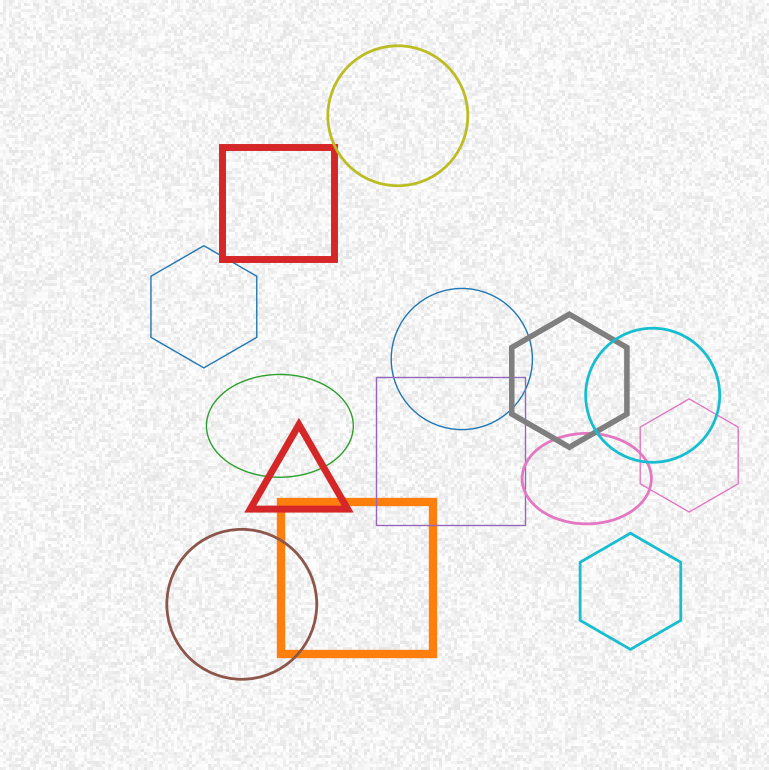[{"shape": "hexagon", "thickness": 0.5, "radius": 0.4, "center": [0.265, 0.602]}, {"shape": "circle", "thickness": 0.5, "radius": 0.46, "center": [0.6, 0.534]}, {"shape": "square", "thickness": 3, "radius": 0.49, "center": [0.463, 0.249]}, {"shape": "oval", "thickness": 0.5, "radius": 0.48, "center": [0.363, 0.447]}, {"shape": "square", "thickness": 2.5, "radius": 0.36, "center": [0.361, 0.736]}, {"shape": "triangle", "thickness": 2.5, "radius": 0.37, "center": [0.388, 0.375]}, {"shape": "square", "thickness": 0.5, "radius": 0.48, "center": [0.585, 0.414]}, {"shape": "circle", "thickness": 1, "radius": 0.49, "center": [0.314, 0.215]}, {"shape": "hexagon", "thickness": 0.5, "radius": 0.37, "center": [0.895, 0.409]}, {"shape": "oval", "thickness": 1, "radius": 0.42, "center": [0.762, 0.378]}, {"shape": "hexagon", "thickness": 2, "radius": 0.43, "center": [0.739, 0.506]}, {"shape": "circle", "thickness": 1, "radius": 0.45, "center": [0.517, 0.85]}, {"shape": "circle", "thickness": 1, "radius": 0.44, "center": [0.848, 0.487]}, {"shape": "hexagon", "thickness": 1, "radius": 0.38, "center": [0.819, 0.232]}]